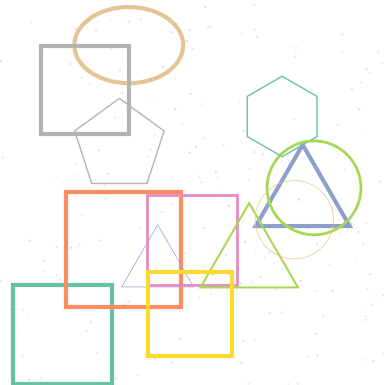[{"shape": "square", "thickness": 3, "radius": 0.65, "center": [0.162, 0.131]}, {"shape": "hexagon", "thickness": 1, "radius": 0.52, "center": [0.733, 0.698]}, {"shape": "square", "thickness": 3, "radius": 0.75, "center": [0.321, 0.353]}, {"shape": "triangle", "thickness": 3, "radius": 0.7, "center": [0.786, 0.483]}, {"shape": "triangle", "thickness": 0.5, "radius": 0.54, "center": [0.41, 0.309]}, {"shape": "square", "thickness": 2, "radius": 0.58, "center": [0.499, 0.376]}, {"shape": "circle", "thickness": 2, "radius": 0.61, "center": [0.816, 0.512]}, {"shape": "triangle", "thickness": 1.5, "radius": 0.73, "center": [0.647, 0.326]}, {"shape": "square", "thickness": 3, "radius": 0.55, "center": [0.494, 0.184]}, {"shape": "oval", "thickness": 3, "radius": 0.71, "center": [0.335, 0.883]}, {"shape": "circle", "thickness": 0.5, "radius": 0.51, "center": [0.764, 0.429]}, {"shape": "square", "thickness": 3, "radius": 0.57, "center": [0.22, 0.766]}, {"shape": "pentagon", "thickness": 1, "radius": 0.61, "center": [0.31, 0.622]}]